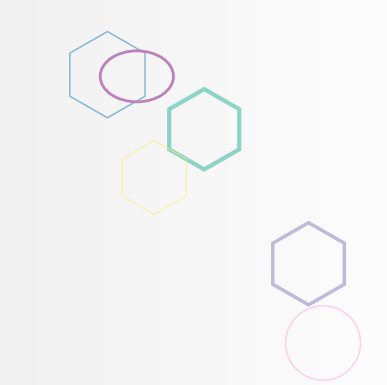[{"shape": "hexagon", "thickness": 3, "radius": 0.52, "center": [0.527, 0.664]}, {"shape": "hexagon", "thickness": 2.5, "radius": 0.53, "center": [0.796, 0.315]}, {"shape": "hexagon", "thickness": 1, "radius": 0.56, "center": [0.277, 0.806]}, {"shape": "circle", "thickness": 1, "radius": 0.48, "center": [0.834, 0.109]}, {"shape": "oval", "thickness": 2, "radius": 0.47, "center": [0.353, 0.802]}, {"shape": "hexagon", "thickness": 0.5, "radius": 0.48, "center": [0.398, 0.539]}]